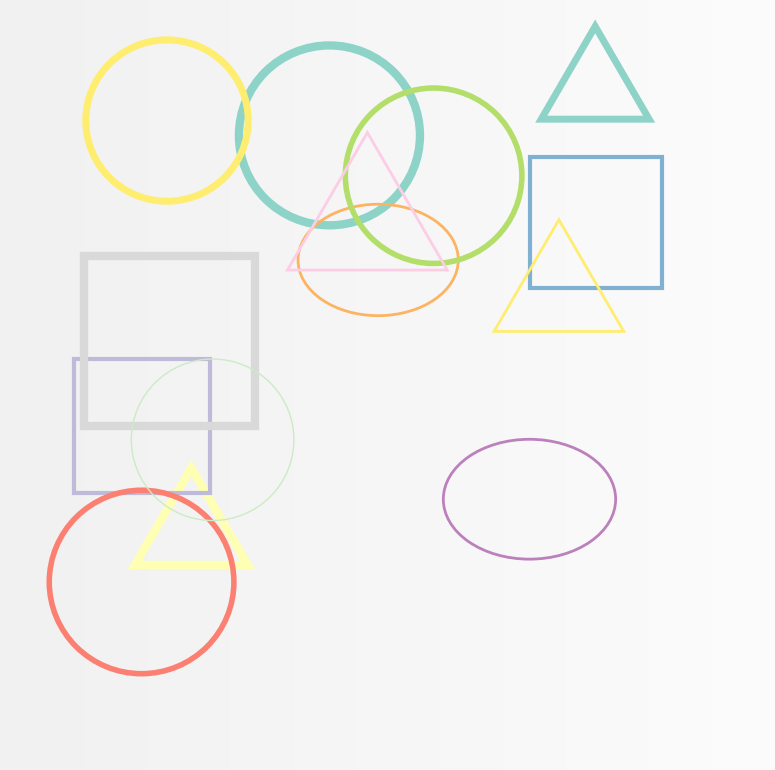[{"shape": "triangle", "thickness": 2.5, "radius": 0.4, "center": [0.768, 0.885]}, {"shape": "circle", "thickness": 3, "radius": 0.58, "center": [0.425, 0.824]}, {"shape": "triangle", "thickness": 3, "radius": 0.42, "center": [0.247, 0.308]}, {"shape": "square", "thickness": 1.5, "radius": 0.44, "center": [0.183, 0.447]}, {"shape": "circle", "thickness": 2, "radius": 0.6, "center": [0.183, 0.244]}, {"shape": "square", "thickness": 1.5, "radius": 0.43, "center": [0.769, 0.711]}, {"shape": "oval", "thickness": 1, "radius": 0.52, "center": [0.488, 0.662]}, {"shape": "circle", "thickness": 2, "radius": 0.57, "center": [0.559, 0.772]}, {"shape": "triangle", "thickness": 1, "radius": 0.6, "center": [0.474, 0.709]}, {"shape": "square", "thickness": 3, "radius": 0.55, "center": [0.219, 0.557]}, {"shape": "oval", "thickness": 1, "radius": 0.56, "center": [0.683, 0.352]}, {"shape": "circle", "thickness": 0.5, "radius": 0.52, "center": [0.274, 0.429]}, {"shape": "circle", "thickness": 2.5, "radius": 0.52, "center": [0.215, 0.843]}, {"shape": "triangle", "thickness": 1, "radius": 0.48, "center": [0.721, 0.618]}]